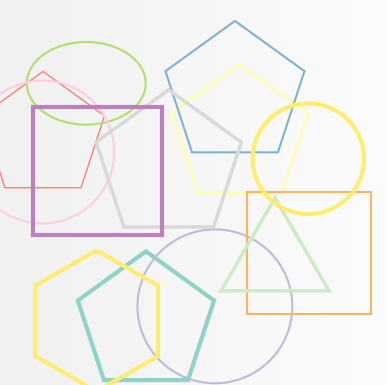[{"shape": "pentagon", "thickness": 3, "radius": 0.92, "center": [0.377, 0.162]}, {"shape": "pentagon", "thickness": 2, "radius": 0.92, "center": [0.619, 0.648]}, {"shape": "circle", "thickness": 1.5, "radius": 1.0, "center": [0.555, 0.204]}, {"shape": "pentagon", "thickness": 1, "radius": 0.83, "center": [0.111, 0.647]}, {"shape": "pentagon", "thickness": 1.5, "radius": 0.94, "center": [0.606, 0.757]}, {"shape": "square", "thickness": 1.5, "radius": 0.8, "center": [0.798, 0.343]}, {"shape": "oval", "thickness": 1.5, "radius": 0.77, "center": [0.223, 0.784]}, {"shape": "circle", "thickness": 1.5, "radius": 0.93, "center": [0.109, 0.605]}, {"shape": "pentagon", "thickness": 2.5, "radius": 0.99, "center": [0.435, 0.57]}, {"shape": "square", "thickness": 3, "radius": 0.83, "center": [0.251, 0.556]}, {"shape": "triangle", "thickness": 2.5, "radius": 0.8, "center": [0.71, 0.325]}, {"shape": "circle", "thickness": 3, "radius": 0.72, "center": [0.796, 0.588]}, {"shape": "hexagon", "thickness": 3, "radius": 0.92, "center": [0.249, 0.167]}]